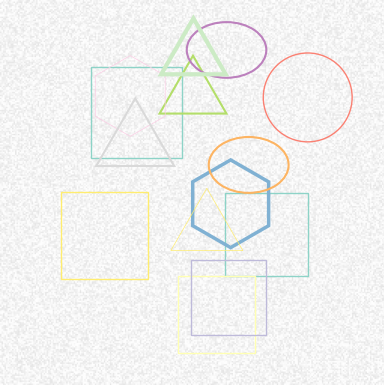[{"shape": "square", "thickness": 1, "radius": 0.54, "center": [0.692, 0.39]}, {"shape": "square", "thickness": 1, "radius": 0.59, "center": [0.355, 0.708]}, {"shape": "square", "thickness": 1, "radius": 0.5, "center": [0.563, 0.183]}, {"shape": "square", "thickness": 1, "radius": 0.49, "center": [0.594, 0.227]}, {"shape": "circle", "thickness": 1, "radius": 0.58, "center": [0.799, 0.747]}, {"shape": "hexagon", "thickness": 2.5, "radius": 0.57, "center": [0.599, 0.471]}, {"shape": "oval", "thickness": 1.5, "radius": 0.52, "center": [0.646, 0.572]}, {"shape": "triangle", "thickness": 1.5, "radius": 0.5, "center": [0.501, 0.755]}, {"shape": "hexagon", "thickness": 0.5, "radius": 0.52, "center": [0.338, 0.751]}, {"shape": "triangle", "thickness": 1.5, "radius": 0.58, "center": [0.351, 0.627]}, {"shape": "oval", "thickness": 1.5, "radius": 0.52, "center": [0.588, 0.87]}, {"shape": "triangle", "thickness": 3, "radius": 0.48, "center": [0.502, 0.855]}, {"shape": "square", "thickness": 1, "radius": 0.57, "center": [0.271, 0.387]}, {"shape": "triangle", "thickness": 0.5, "radius": 0.54, "center": [0.537, 0.403]}]